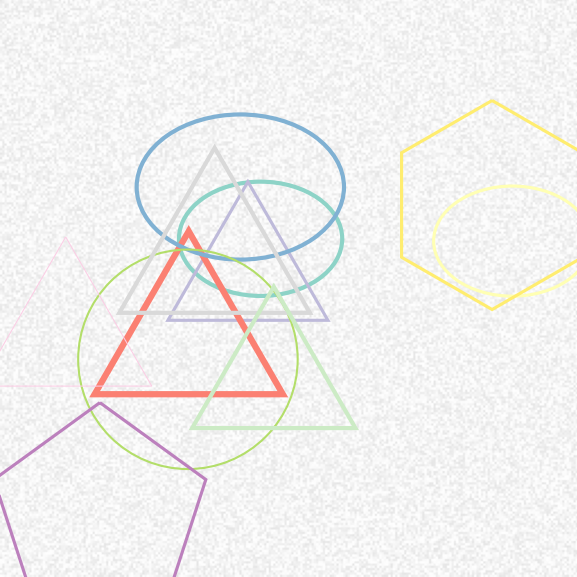[{"shape": "oval", "thickness": 2, "radius": 0.71, "center": [0.451, 0.586]}, {"shape": "oval", "thickness": 1.5, "radius": 0.68, "center": [0.887, 0.582]}, {"shape": "triangle", "thickness": 1.5, "radius": 0.8, "center": [0.429, 0.524]}, {"shape": "triangle", "thickness": 3, "radius": 0.94, "center": [0.327, 0.411]}, {"shape": "oval", "thickness": 2, "radius": 0.9, "center": [0.416, 0.675]}, {"shape": "circle", "thickness": 1, "radius": 0.95, "center": [0.325, 0.377]}, {"shape": "triangle", "thickness": 0.5, "radius": 0.86, "center": [0.114, 0.417]}, {"shape": "triangle", "thickness": 2, "radius": 0.95, "center": [0.372, 0.553]}, {"shape": "pentagon", "thickness": 1.5, "radius": 0.96, "center": [0.173, 0.109]}, {"shape": "triangle", "thickness": 2, "radius": 0.82, "center": [0.474, 0.339]}, {"shape": "hexagon", "thickness": 1.5, "radius": 0.9, "center": [0.852, 0.644]}]